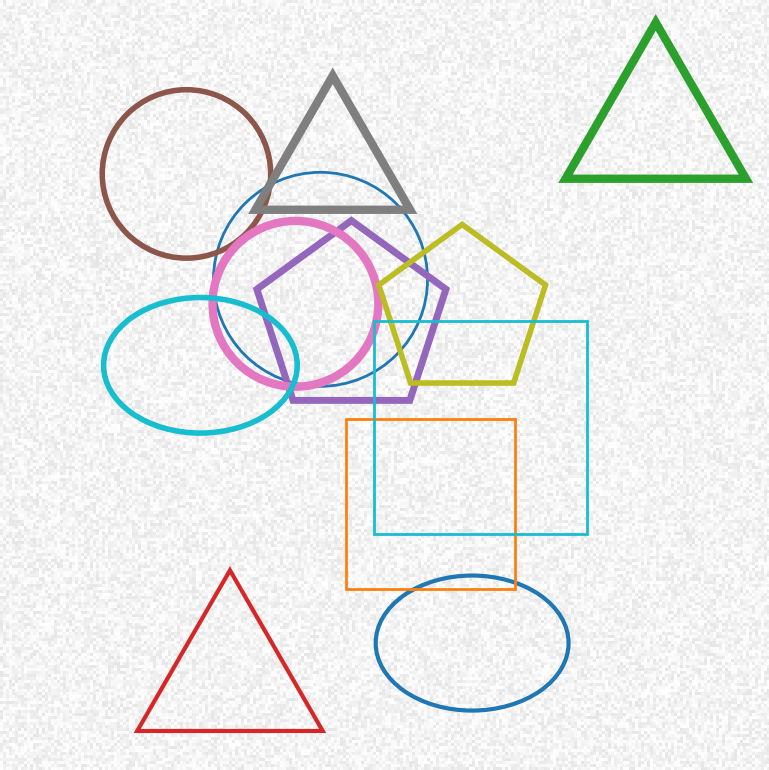[{"shape": "circle", "thickness": 1, "radius": 0.69, "center": [0.416, 0.637]}, {"shape": "oval", "thickness": 1.5, "radius": 0.63, "center": [0.613, 0.165]}, {"shape": "square", "thickness": 1, "radius": 0.55, "center": [0.559, 0.346]}, {"shape": "triangle", "thickness": 3, "radius": 0.68, "center": [0.852, 0.836]}, {"shape": "triangle", "thickness": 1.5, "radius": 0.7, "center": [0.299, 0.12]}, {"shape": "pentagon", "thickness": 2.5, "radius": 0.65, "center": [0.456, 0.584]}, {"shape": "circle", "thickness": 2, "radius": 0.55, "center": [0.242, 0.774]}, {"shape": "circle", "thickness": 3, "radius": 0.54, "center": [0.384, 0.605]}, {"shape": "triangle", "thickness": 3, "radius": 0.58, "center": [0.432, 0.786]}, {"shape": "pentagon", "thickness": 2, "radius": 0.57, "center": [0.6, 0.595]}, {"shape": "square", "thickness": 1, "radius": 0.69, "center": [0.624, 0.445]}, {"shape": "oval", "thickness": 2, "radius": 0.63, "center": [0.26, 0.526]}]